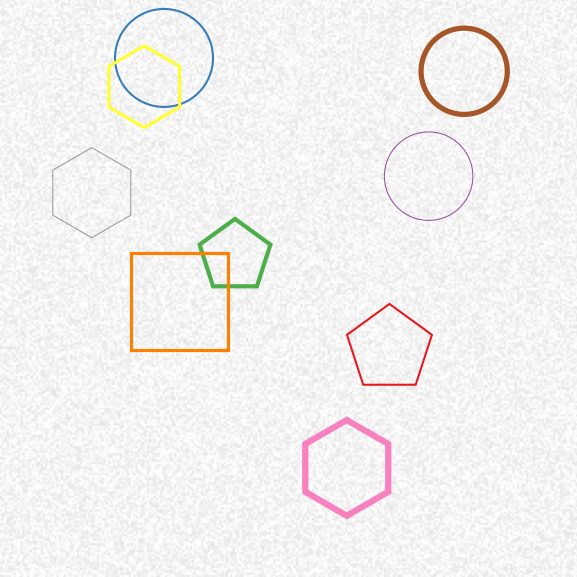[{"shape": "pentagon", "thickness": 1, "radius": 0.39, "center": [0.674, 0.395]}, {"shape": "circle", "thickness": 1, "radius": 0.42, "center": [0.284, 0.899]}, {"shape": "pentagon", "thickness": 2, "radius": 0.32, "center": [0.407, 0.556]}, {"shape": "circle", "thickness": 0.5, "radius": 0.38, "center": [0.742, 0.694]}, {"shape": "square", "thickness": 1.5, "radius": 0.42, "center": [0.311, 0.477]}, {"shape": "hexagon", "thickness": 1.5, "radius": 0.35, "center": [0.25, 0.849]}, {"shape": "circle", "thickness": 2.5, "radius": 0.37, "center": [0.804, 0.876]}, {"shape": "hexagon", "thickness": 3, "radius": 0.41, "center": [0.6, 0.189]}, {"shape": "hexagon", "thickness": 0.5, "radius": 0.39, "center": [0.159, 0.666]}]